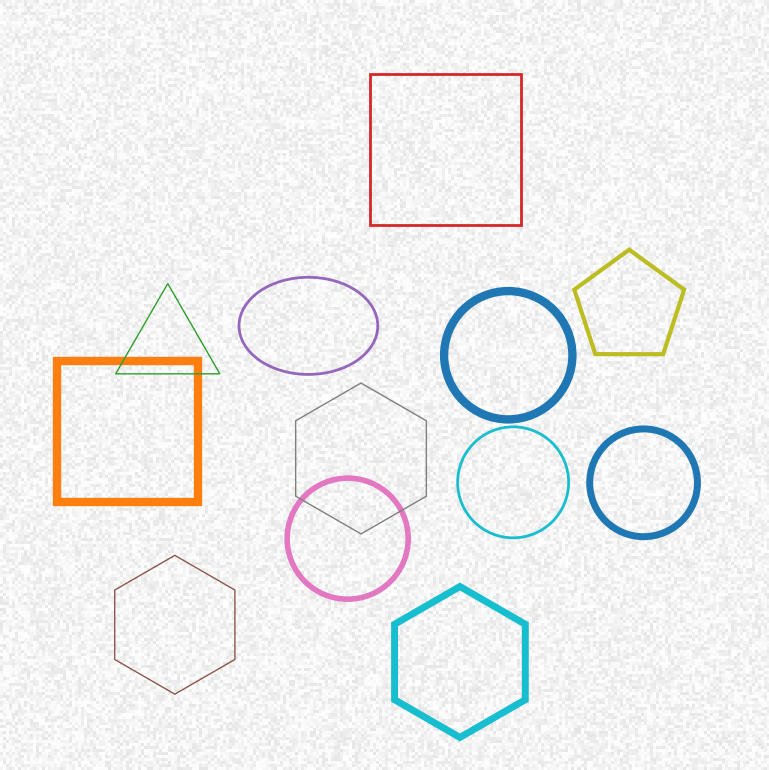[{"shape": "circle", "thickness": 2.5, "radius": 0.35, "center": [0.836, 0.373]}, {"shape": "circle", "thickness": 3, "radius": 0.42, "center": [0.66, 0.539]}, {"shape": "square", "thickness": 3, "radius": 0.46, "center": [0.166, 0.439]}, {"shape": "triangle", "thickness": 0.5, "radius": 0.39, "center": [0.218, 0.554]}, {"shape": "square", "thickness": 1, "radius": 0.49, "center": [0.578, 0.806]}, {"shape": "oval", "thickness": 1, "radius": 0.45, "center": [0.401, 0.577]}, {"shape": "hexagon", "thickness": 0.5, "radius": 0.45, "center": [0.227, 0.189]}, {"shape": "circle", "thickness": 2, "radius": 0.39, "center": [0.452, 0.3]}, {"shape": "hexagon", "thickness": 0.5, "radius": 0.49, "center": [0.469, 0.405]}, {"shape": "pentagon", "thickness": 1.5, "radius": 0.37, "center": [0.817, 0.601]}, {"shape": "hexagon", "thickness": 2.5, "radius": 0.49, "center": [0.597, 0.14]}, {"shape": "circle", "thickness": 1, "radius": 0.36, "center": [0.666, 0.374]}]